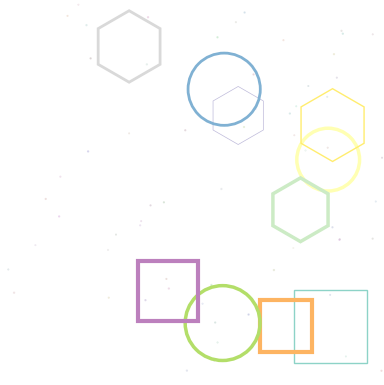[{"shape": "square", "thickness": 1, "radius": 0.47, "center": [0.859, 0.152]}, {"shape": "circle", "thickness": 2.5, "radius": 0.41, "center": [0.852, 0.585]}, {"shape": "hexagon", "thickness": 0.5, "radius": 0.38, "center": [0.619, 0.7]}, {"shape": "circle", "thickness": 2, "radius": 0.47, "center": [0.582, 0.768]}, {"shape": "square", "thickness": 3, "radius": 0.34, "center": [0.744, 0.154]}, {"shape": "circle", "thickness": 2.5, "radius": 0.49, "center": [0.578, 0.161]}, {"shape": "hexagon", "thickness": 2, "radius": 0.46, "center": [0.335, 0.879]}, {"shape": "square", "thickness": 3, "radius": 0.39, "center": [0.436, 0.244]}, {"shape": "hexagon", "thickness": 2.5, "radius": 0.41, "center": [0.78, 0.455]}, {"shape": "hexagon", "thickness": 1, "radius": 0.47, "center": [0.864, 0.675]}]